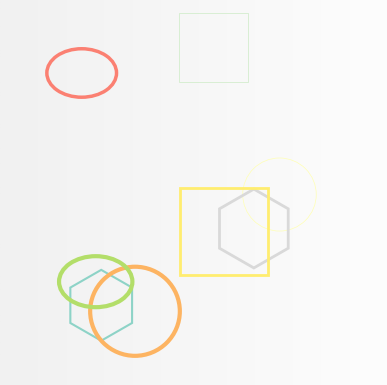[{"shape": "hexagon", "thickness": 1.5, "radius": 0.46, "center": [0.261, 0.207]}, {"shape": "circle", "thickness": 0.5, "radius": 0.47, "center": [0.721, 0.495]}, {"shape": "oval", "thickness": 2.5, "radius": 0.45, "center": [0.211, 0.81]}, {"shape": "circle", "thickness": 3, "radius": 0.58, "center": [0.348, 0.191]}, {"shape": "oval", "thickness": 3, "radius": 0.47, "center": [0.247, 0.268]}, {"shape": "hexagon", "thickness": 2, "radius": 0.51, "center": [0.655, 0.406]}, {"shape": "square", "thickness": 0.5, "radius": 0.45, "center": [0.552, 0.877]}, {"shape": "square", "thickness": 2, "radius": 0.57, "center": [0.577, 0.399]}]